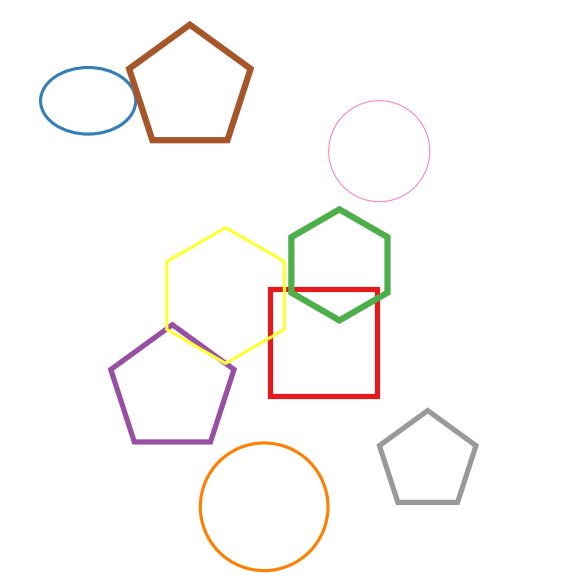[{"shape": "square", "thickness": 2.5, "radius": 0.46, "center": [0.561, 0.407]}, {"shape": "oval", "thickness": 1.5, "radius": 0.41, "center": [0.153, 0.825]}, {"shape": "hexagon", "thickness": 3, "radius": 0.48, "center": [0.588, 0.54]}, {"shape": "pentagon", "thickness": 2.5, "radius": 0.56, "center": [0.299, 0.325]}, {"shape": "circle", "thickness": 1.5, "radius": 0.55, "center": [0.457, 0.122]}, {"shape": "hexagon", "thickness": 1.5, "radius": 0.59, "center": [0.391, 0.487]}, {"shape": "pentagon", "thickness": 3, "radius": 0.55, "center": [0.329, 0.846]}, {"shape": "circle", "thickness": 0.5, "radius": 0.44, "center": [0.657, 0.737]}, {"shape": "pentagon", "thickness": 2.5, "radius": 0.44, "center": [0.741, 0.2]}]